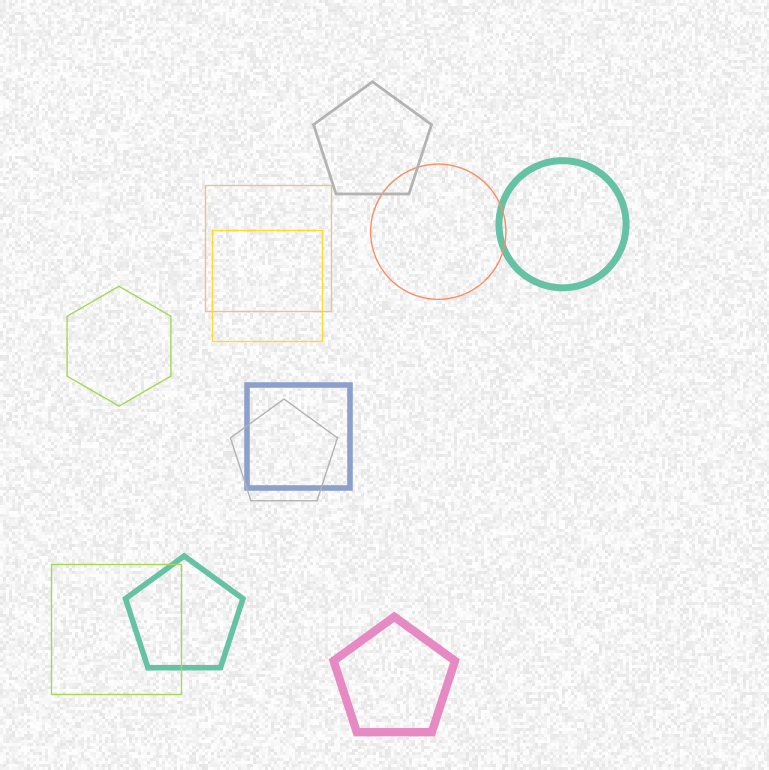[{"shape": "circle", "thickness": 2.5, "radius": 0.41, "center": [0.731, 0.709]}, {"shape": "pentagon", "thickness": 2, "radius": 0.4, "center": [0.239, 0.198]}, {"shape": "circle", "thickness": 0.5, "radius": 0.44, "center": [0.569, 0.699]}, {"shape": "square", "thickness": 2, "radius": 0.33, "center": [0.388, 0.433]}, {"shape": "pentagon", "thickness": 3, "radius": 0.41, "center": [0.512, 0.116]}, {"shape": "hexagon", "thickness": 0.5, "radius": 0.39, "center": [0.155, 0.55]}, {"shape": "square", "thickness": 0.5, "radius": 0.42, "center": [0.151, 0.183]}, {"shape": "square", "thickness": 0.5, "radius": 0.36, "center": [0.347, 0.629]}, {"shape": "square", "thickness": 0.5, "radius": 0.41, "center": [0.348, 0.678]}, {"shape": "pentagon", "thickness": 1, "radius": 0.4, "center": [0.484, 0.813]}, {"shape": "pentagon", "thickness": 0.5, "radius": 0.37, "center": [0.369, 0.409]}]